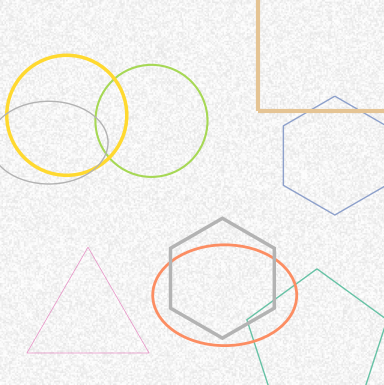[{"shape": "pentagon", "thickness": 1, "radius": 0.96, "center": [0.823, 0.11]}, {"shape": "oval", "thickness": 2, "radius": 0.94, "center": [0.584, 0.233]}, {"shape": "hexagon", "thickness": 1, "radius": 0.77, "center": [0.87, 0.596]}, {"shape": "triangle", "thickness": 0.5, "radius": 0.92, "center": [0.229, 0.175]}, {"shape": "circle", "thickness": 1.5, "radius": 0.73, "center": [0.393, 0.686]}, {"shape": "circle", "thickness": 2.5, "radius": 0.78, "center": [0.173, 0.701]}, {"shape": "square", "thickness": 3, "radius": 0.87, "center": [0.843, 0.884]}, {"shape": "oval", "thickness": 1, "radius": 0.77, "center": [0.127, 0.63]}, {"shape": "hexagon", "thickness": 2.5, "radius": 0.78, "center": [0.578, 0.277]}]